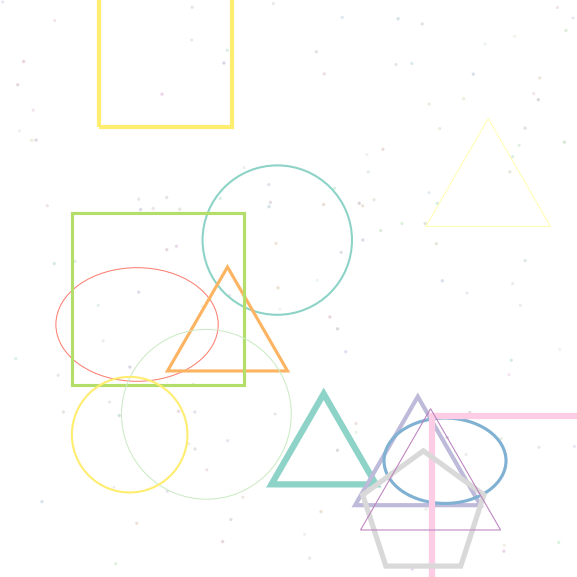[{"shape": "circle", "thickness": 1, "radius": 0.65, "center": [0.48, 0.583]}, {"shape": "triangle", "thickness": 3, "radius": 0.52, "center": [0.561, 0.213]}, {"shape": "triangle", "thickness": 0.5, "radius": 0.62, "center": [0.845, 0.669]}, {"shape": "triangle", "thickness": 2, "radius": 0.63, "center": [0.723, 0.187]}, {"shape": "oval", "thickness": 0.5, "radius": 0.7, "center": [0.237, 0.437]}, {"shape": "oval", "thickness": 1.5, "radius": 0.53, "center": [0.771, 0.201]}, {"shape": "triangle", "thickness": 1.5, "radius": 0.6, "center": [0.394, 0.417]}, {"shape": "square", "thickness": 1.5, "radius": 0.74, "center": [0.274, 0.481]}, {"shape": "square", "thickness": 3, "radius": 0.71, "center": [0.89, 0.137]}, {"shape": "pentagon", "thickness": 2.5, "radius": 0.55, "center": [0.733, 0.108]}, {"shape": "triangle", "thickness": 0.5, "radius": 0.7, "center": [0.746, 0.151]}, {"shape": "circle", "thickness": 0.5, "radius": 0.74, "center": [0.357, 0.282]}, {"shape": "circle", "thickness": 1, "radius": 0.5, "center": [0.225, 0.246]}, {"shape": "square", "thickness": 2, "radius": 0.58, "center": [0.287, 0.894]}]